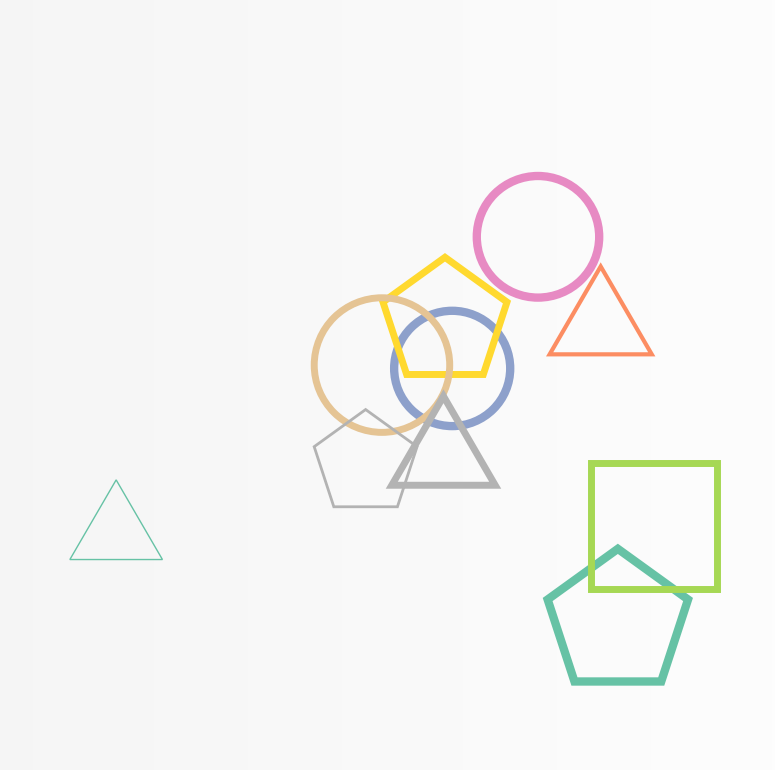[{"shape": "triangle", "thickness": 0.5, "radius": 0.34, "center": [0.15, 0.308]}, {"shape": "pentagon", "thickness": 3, "radius": 0.48, "center": [0.797, 0.192]}, {"shape": "triangle", "thickness": 1.5, "radius": 0.38, "center": [0.775, 0.578]}, {"shape": "circle", "thickness": 3, "radius": 0.37, "center": [0.583, 0.521]}, {"shape": "circle", "thickness": 3, "radius": 0.39, "center": [0.694, 0.692]}, {"shape": "square", "thickness": 2.5, "radius": 0.41, "center": [0.844, 0.317]}, {"shape": "pentagon", "thickness": 2.5, "radius": 0.42, "center": [0.574, 0.582]}, {"shape": "circle", "thickness": 2.5, "radius": 0.44, "center": [0.493, 0.526]}, {"shape": "triangle", "thickness": 2.5, "radius": 0.39, "center": [0.572, 0.408]}, {"shape": "pentagon", "thickness": 1, "radius": 0.35, "center": [0.472, 0.398]}]